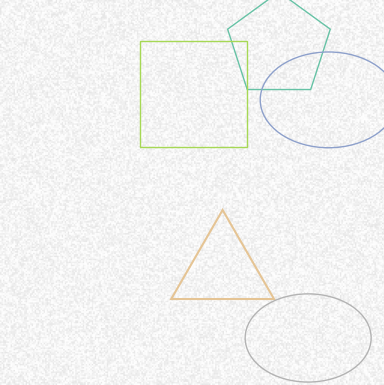[{"shape": "pentagon", "thickness": 1, "radius": 0.7, "center": [0.725, 0.881]}, {"shape": "oval", "thickness": 1, "radius": 0.89, "center": [0.854, 0.741]}, {"shape": "square", "thickness": 1, "radius": 0.69, "center": [0.503, 0.756]}, {"shape": "triangle", "thickness": 1.5, "radius": 0.77, "center": [0.578, 0.3]}, {"shape": "oval", "thickness": 1, "radius": 0.82, "center": [0.8, 0.122]}]